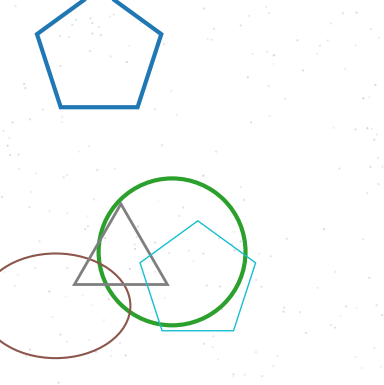[{"shape": "pentagon", "thickness": 3, "radius": 0.85, "center": [0.258, 0.859]}, {"shape": "circle", "thickness": 3, "radius": 0.95, "center": [0.447, 0.346]}, {"shape": "oval", "thickness": 1.5, "radius": 0.97, "center": [0.145, 0.206]}, {"shape": "triangle", "thickness": 2, "radius": 0.7, "center": [0.314, 0.331]}, {"shape": "pentagon", "thickness": 1, "radius": 0.79, "center": [0.514, 0.269]}]